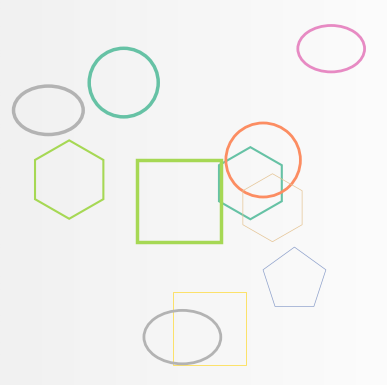[{"shape": "hexagon", "thickness": 1.5, "radius": 0.47, "center": [0.646, 0.524]}, {"shape": "circle", "thickness": 2.5, "radius": 0.45, "center": [0.319, 0.786]}, {"shape": "circle", "thickness": 2, "radius": 0.48, "center": [0.679, 0.584]}, {"shape": "pentagon", "thickness": 0.5, "radius": 0.43, "center": [0.76, 0.273]}, {"shape": "oval", "thickness": 2, "radius": 0.43, "center": [0.855, 0.874]}, {"shape": "square", "thickness": 2.5, "radius": 0.54, "center": [0.462, 0.478]}, {"shape": "hexagon", "thickness": 1.5, "radius": 0.51, "center": [0.179, 0.534]}, {"shape": "square", "thickness": 0.5, "radius": 0.47, "center": [0.541, 0.147]}, {"shape": "hexagon", "thickness": 0.5, "radius": 0.44, "center": [0.703, 0.46]}, {"shape": "oval", "thickness": 2.5, "radius": 0.45, "center": [0.125, 0.714]}, {"shape": "oval", "thickness": 2, "radius": 0.5, "center": [0.471, 0.124]}]